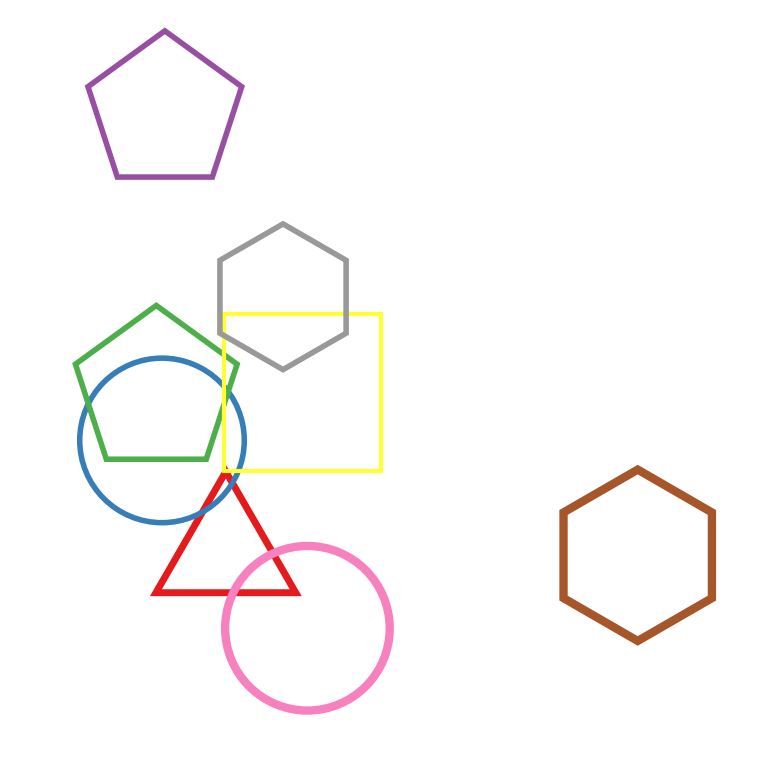[{"shape": "triangle", "thickness": 2.5, "radius": 0.52, "center": [0.293, 0.283]}, {"shape": "circle", "thickness": 2, "radius": 0.53, "center": [0.21, 0.428]}, {"shape": "pentagon", "thickness": 2, "radius": 0.55, "center": [0.203, 0.493]}, {"shape": "pentagon", "thickness": 2, "radius": 0.52, "center": [0.214, 0.855]}, {"shape": "square", "thickness": 1.5, "radius": 0.51, "center": [0.393, 0.491]}, {"shape": "hexagon", "thickness": 3, "radius": 0.56, "center": [0.828, 0.279]}, {"shape": "circle", "thickness": 3, "radius": 0.53, "center": [0.399, 0.184]}, {"shape": "hexagon", "thickness": 2, "radius": 0.47, "center": [0.368, 0.615]}]